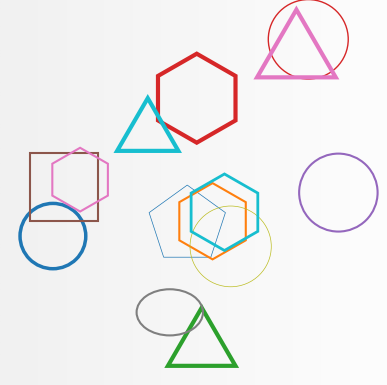[{"shape": "circle", "thickness": 2.5, "radius": 0.42, "center": [0.137, 0.387]}, {"shape": "pentagon", "thickness": 0.5, "radius": 0.52, "center": [0.483, 0.416]}, {"shape": "hexagon", "thickness": 1.5, "radius": 0.5, "center": [0.549, 0.425]}, {"shape": "triangle", "thickness": 3, "radius": 0.5, "center": [0.521, 0.1]}, {"shape": "hexagon", "thickness": 3, "radius": 0.58, "center": [0.508, 0.745]}, {"shape": "circle", "thickness": 1, "radius": 0.52, "center": [0.796, 0.898]}, {"shape": "circle", "thickness": 1.5, "radius": 0.51, "center": [0.873, 0.5]}, {"shape": "square", "thickness": 1.5, "radius": 0.44, "center": [0.166, 0.514]}, {"shape": "triangle", "thickness": 3, "radius": 0.59, "center": [0.765, 0.858]}, {"shape": "hexagon", "thickness": 1.5, "radius": 0.41, "center": [0.207, 0.533]}, {"shape": "oval", "thickness": 1.5, "radius": 0.43, "center": [0.438, 0.189]}, {"shape": "circle", "thickness": 0.5, "radius": 0.52, "center": [0.595, 0.36]}, {"shape": "triangle", "thickness": 3, "radius": 0.46, "center": [0.381, 0.654]}, {"shape": "hexagon", "thickness": 2, "radius": 0.5, "center": [0.579, 0.449]}]